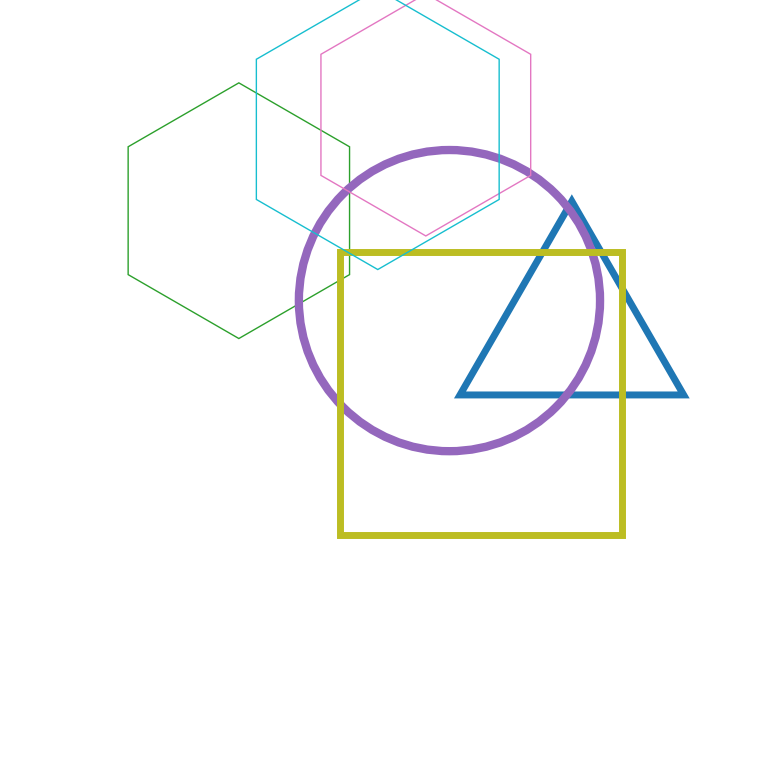[{"shape": "triangle", "thickness": 2.5, "radius": 0.84, "center": [0.743, 0.571]}, {"shape": "hexagon", "thickness": 0.5, "radius": 0.83, "center": [0.31, 0.726]}, {"shape": "circle", "thickness": 3, "radius": 0.98, "center": [0.584, 0.61]}, {"shape": "hexagon", "thickness": 0.5, "radius": 0.79, "center": [0.553, 0.851]}, {"shape": "square", "thickness": 2.5, "radius": 0.92, "center": [0.625, 0.489]}, {"shape": "hexagon", "thickness": 0.5, "radius": 0.91, "center": [0.491, 0.832]}]